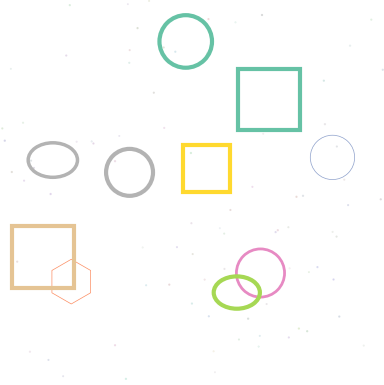[{"shape": "circle", "thickness": 3, "radius": 0.34, "center": [0.482, 0.892]}, {"shape": "square", "thickness": 3, "radius": 0.4, "center": [0.699, 0.742]}, {"shape": "hexagon", "thickness": 0.5, "radius": 0.29, "center": [0.185, 0.269]}, {"shape": "circle", "thickness": 0.5, "radius": 0.29, "center": [0.864, 0.591]}, {"shape": "circle", "thickness": 2, "radius": 0.31, "center": [0.677, 0.291]}, {"shape": "oval", "thickness": 3, "radius": 0.3, "center": [0.615, 0.24]}, {"shape": "square", "thickness": 3, "radius": 0.3, "center": [0.537, 0.563]}, {"shape": "square", "thickness": 3, "radius": 0.4, "center": [0.111, 0.333]}, {"shape": "oval", "thickness": 2.5, "radius": 0.32, "center": [0.137, 0.584]}, {"shape": "circle", "thickness": 3, "radius": 0.3, "center": [0.336, 0.552]}]